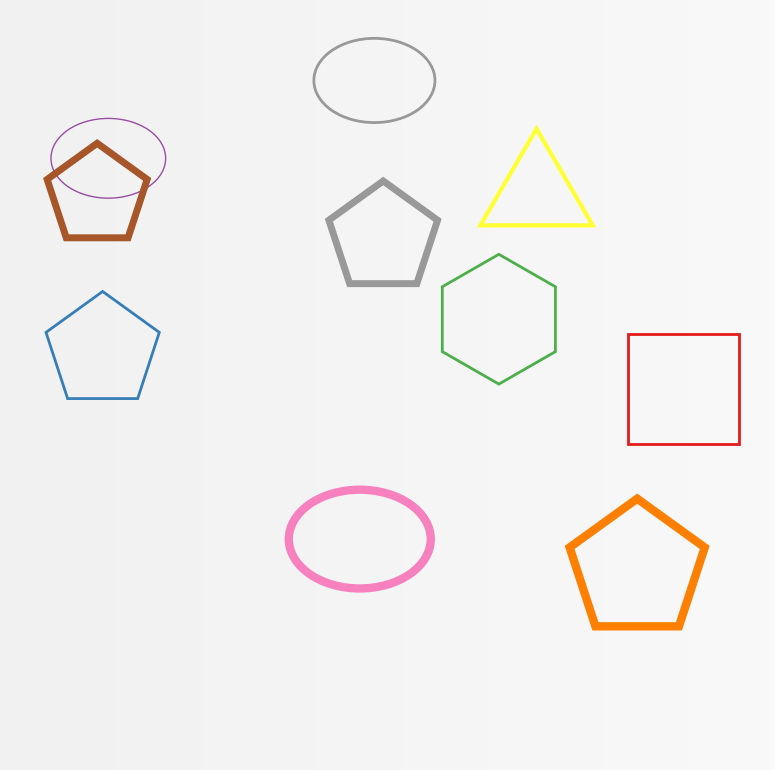[{"shape": "square", "thickness": 1, "radius": 0.36, "center": [0.882, 0.495]}, {"shape": "pentagon", "thickness": 1, "radius": 0.38, "center": [0.132, 0.545]}, {"shape": "hexagon", "thickness": 1, "radius": 0.42, "center": [0.644, 0.585]}, {"shape": "oval", "thickness": 0.5, "radius": 0.37, "center": [0.14, 0.794]}, {"shape": "pentagon", "thickness": 3, "radius": 0.46, "center": [0.822, 0.261]}, {"shape": "triangle", "thickness": 1.5, "radius": 0.42, "center": [0.692, 0.749]}, {"shape": "pentagon", "thickness": 2.5, "radius": 0.34, "center": [0.125, 0.746]}, {"shape": "oval", "thickness": 3, "radius": 0.46, "center": [0.464, 0.3]}, {"shape": "pentagon", "thickness": 2.5, "radius": 0.37, "center": [0.494, 0.691]}, {"shape": "oval", "thickness": 1, "radius": 0.39, "center": [0.483, 0.895]}]